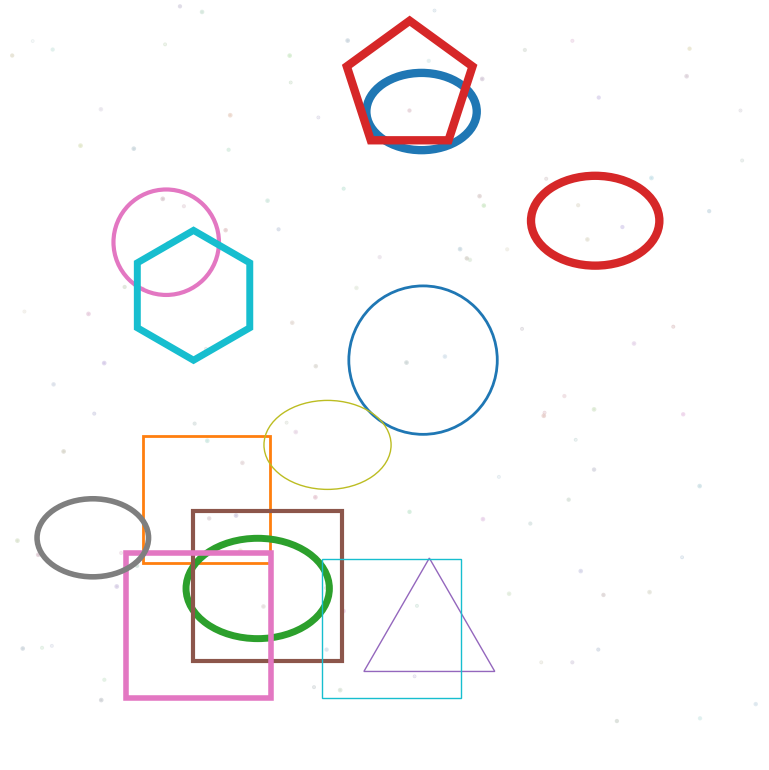[{"shape": "oval", "thickness": 3, "radius": 0.36, "center": [0.547, 0.855]}, {"shape": "circle", "thickness": 1, "radius": 0.48, "center": [0.549, 0.532]}, {"shape": "square", "thickness": 1, "radius": 0.41, "center": [0.268, 0.351]}, {"shape": "oval", "thickness": 2.5, "radius": 0.47, "center": [0.335, 0.236]}, {"shape": "pentagon", "thickness": 3, "radius": 0.43, "center": [0.532, 0.887]}, {"shape": "oval", "thickness": 3, "radius": 0.42, "center": [0.773, 0.713]}, {"shape": "triangle", "thickness": 0.5, "radius": 0.49, "center": [0.558, 0.177]}, {"shape": "square", "thickness": 1.5, "radius": 0.49, "center": [0.347, 0.239]}, {"shape": "square", "thickness": 2, "radius": 0.47, "center": [0.258, 0.188]}, {"shape": "circle", "thickness": 1.5, "radius": 0.34, "center": [0.216, 0.685]}, {"shape": "oval", "thickness": 2, "radius": 0.36, "center": [0.121, 0.302]}, {"shape": "oval", "thickness": 0.5, "radius": 0.41, "center": [0.425, 0.422]}, {"shape": "square", "thickness": 0.5, "radius": 0.45, "center": [0.508, 0.184]}, {"shape": "hexagon", "thickness": 2.5, "radius": 0.42, "center": [0.251, 0.616]}]